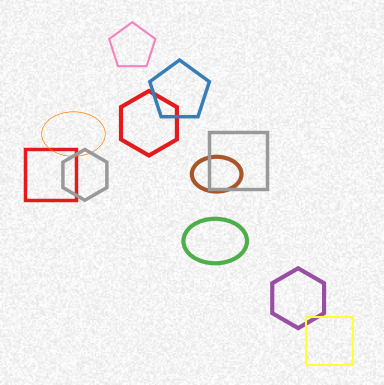[{"shape": "square", "thickness": 2.5, "radius": 0.33, "center": [0.131, 0.547]}, {"shape": "hexagon", "thickness": 3, "radius": 0.42, "center": [0.387, 0.68]}, {"shape": "pentagon", "thickness": 2.5, "radius": 0.41, "center": [0.466, 0.763]}, {"shape": "oval", "thickness": 3, "radius": 0.41, "center": [0.559, 0.374]}, {"shape": "hexagon", "thickness": 3, "radius": 0.39, "center": [0.774, 0.225]}, {"shape": "oval", "thickness": 0.5, "radius": 0.41, "center": [0.191, 0.652]}, {"shape": "square", "thickness": 1.5, "radius": 0.31, "center": [0.856, 0.114]}, {"shape": "oval", "thickness": 3, "radius": 0.32, "center": [0.563, 0.548]}, {"shape": "pentagon", "thickness": 1.5, "radius": 0.32, "center": [0.344, 0.879]}, {"shape": "square", "thickness": 2.5, "radius": 0.37, "center": [0.618, 0.583]}, {"shape": "hexagon", "thickness": 2.5, "radius": 0.33, "center": [0.221, 0.546]}]